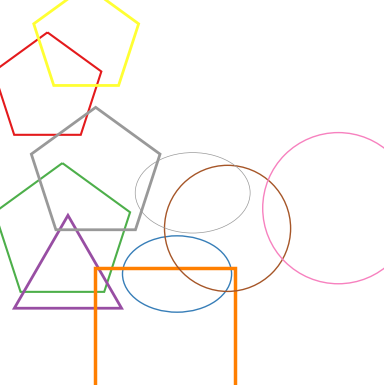[{"shape": "pentagon", "thickness": 1.5, "radius": 0.74, "center": [0.123, 0.769]}, {"shape": "oval", "thickness": 1, "radius": 0.71, "center": [0.46, 0.288]}, {"shape": "pentagon", "thickness": 1.5, "radius": 0.92, "center": [0.162, 0.392]}, {"shape": "triangle", "thickness": 2, "radius": 0.8, "center": [0.176, 0.28]}, {"shape": "square", "thickness": 2.5, "radius": 0.9, "center": [0.429, 0.124]}, {"shape": "pentagon", "thickness": 2, "radius": 0.72, "center": [0.224, 0.894]}, {"shape": "circle", "thickness": 1, "radius": 0.82, "center": [0.591, 0.407]}, {"shape": "circle", "thickness": 1, "radius": 0.98, "center": [0.879, 0.459]}, {"shape": "oval", "thickness": 0.5, "radius": 0.75, "center": [0.5, 0.499]}, {"shape": "pentagon", "thickness": 2, "radius": 0.88, "center": [0.248, 0.545]}]